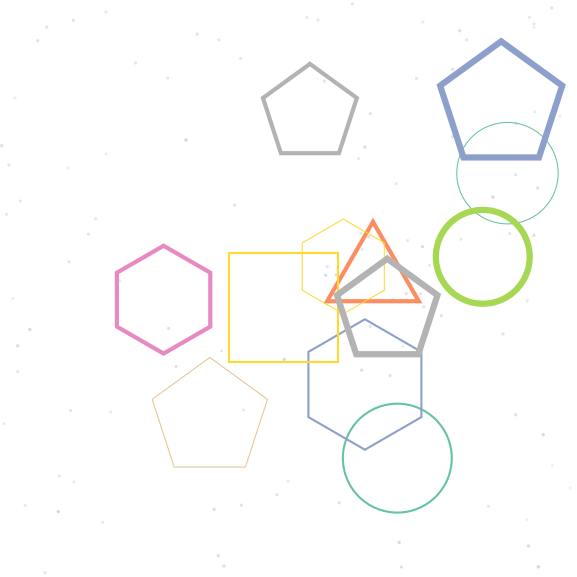[{"shape": "circle", "thickness": 0.5, "radius": 0.44, "center": [0.879, 0.699]}, {"shape": "circle", "thickness": 1, "radius": 0.47, "center": [0.688, 0.206]}, {"shape": "triangle", "thickness": 2, "radius": 0.46, "center": [0.646, 0.523]}, {"shape": "hexagon", "thickness": 1, "radius": 0.56, "center": [0.632, 0.333]}, {"shape": "pentagon", "thickness": 3, "radius": 0.56, "center": [0.868, 0.816]}, {"shape": "hexagon", "thickness": 2, "radius": 0.47, "center": [0.283, 0.48]}, {"shape": "circle", "thickness": 3, "radius": 0.41, "center": [0.836, 0.554]}, {"shape": "square", "thickness": 1, "radius": 0.47, "center": [0.491, 0.467]}, {"shape": "hexagon", "thickness": 0.5, "radius": 0.41, "center": [0.594, 0.538]}, {"shape": "pentagon", "thickness": 0.5, "radius": 0.52, "center": [0.363, 0.275]}, {"shape": "pentagon", "thickness": 2, "radius": 0.43, "center": [0.537, 0.803]}, {"shape": "pentagon", "thickness": 3, "radius": 0.46, "center": [0.671, 0.46]}]